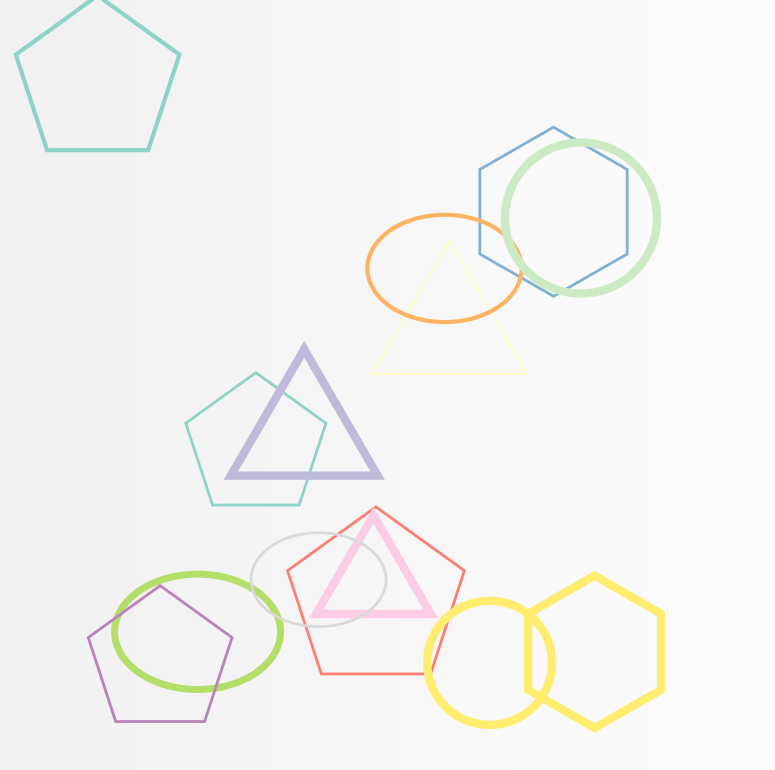[{"shape": "pentagon", "thickness": 1, "radius": 0.48, "center": [0.33, 0.421]}, {"shape": "pentagon", "thickness": 1.5, "radius": 0.55, "center": [0.126, 0.895]}, {"shape": "triangle", "thickness": 0.5, "radius": 0.58, "center": [0.58, 0.572]}, {"shape": "triangle", "thickness": 3, "radius": 0.55, "center": [0.393, 0.437]}, {"shape": "pentagon", "thickness": 1, "radius": 0.6, "center": [0.485, 0.222]}, {"shape": "hexagon", "thickness": 1, "radius": 0.55, "center": [0.714, 0.725]}, {"shape": "oval", "thickness": 1.5, "radius": 0.5, "center": [0.574, 0.651]}, {"shape": "oval", "thickness": 2.5, "radius": 0.54, "center": [0.255, 0.179]}, {"shape": "triangle", "thickness": 3, "radius": 0.43, "center": [0.482, 0.245]}, {"shape": "oval", "thickness": 1, "radius": 0.44, "center": [0.411, 0.247]}, {"shape": "pentagon", "thickness": 1, "radius": 0.49, "center": [0.207, 0.142]}, {"shape": "circle", "thickness": 3, "radius": 0.49, "center": [0.75, 0.717]}, {"shape": "circle", "thickness": 3, "radius": 0.4, "center": [0.632, 0.139]}, {"shape": "hexagon", "thickness": 3, "radius": 0.49, "center": [0.767, 0.154]}]